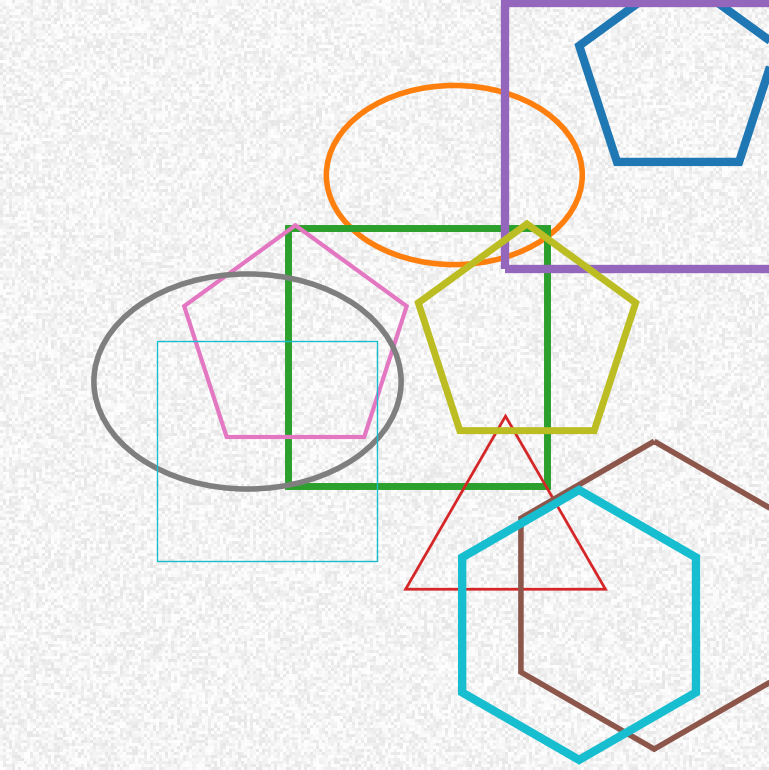[{"shape": "pentagon", "thickness": 3, "radius": 0.67, "center": [0.881, 0.899]}, {"shape": "oval", "thickness": 2, "radius": 0.83, "center": [0.59, 0.773]}, {"shape": "square", "thickness": 2.5, "radius": 0.84, "center": [0.542, 0.536]}, {"shape": "triangle", "thickness": 1, "radius": 0.75, "center": [0.657, 0.31]}, {"shape": "square", "thickness": 3, "radius": 0.86, "center": [0.828, 0.824]}, {"shape": "hexagon", "thickness": 2, "radius": 1.0, "center": [0.85, 0.227]}, {"shape": "pentagon", "thickness": 1.5, "radius": 0.76, "center": [0.384, 0.555]}, {"shape": "oval", "thickness": 2, "radius": 1.0, "center": [0.321, 0.505]}, {"shape": "pentagon", "thickness": 2.5, "radius": 0.74, "center": [0.684, 0.561]}, {"shape": "square", "thickness": 0.5, "radius": 0.71, "center": [0.347, 0.414]}, {"shape": "hexagon", "thickness": 3, "radius": 0.88, "center": [0.752, 0.188]}]